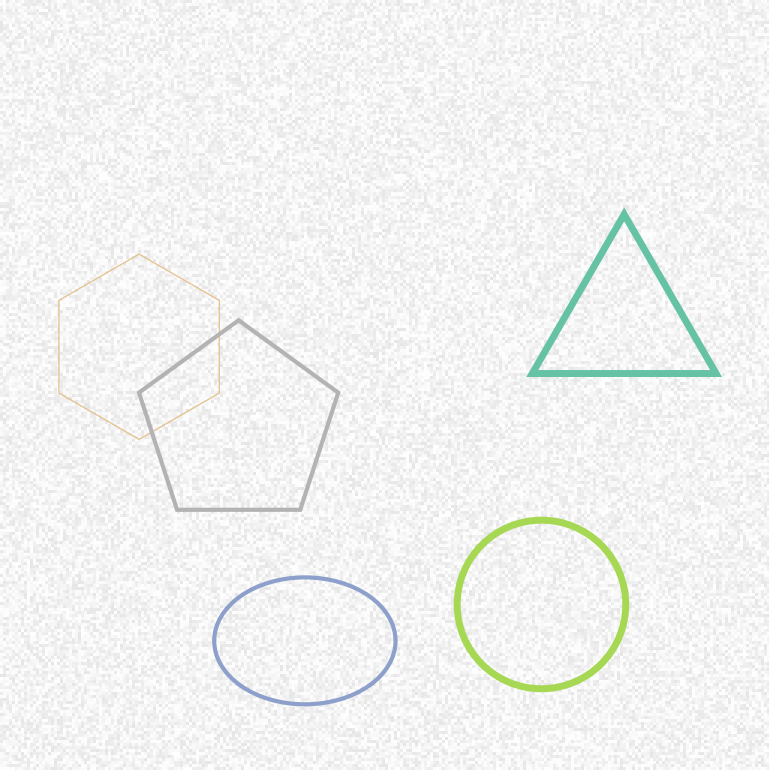[{"shape": "triangle", "thickness": 2.5, "radius": 0.69, "center": [0.811, 0.584]}, {"shape": "oval", "thickness": 1.5, "radius": 0.59, "center": [0.396, 0.168]}, {"shape": "circle", "thickness": 2.5, "radius": 0.55, "center": [0.703, 0.215]}, {"shape": "hexagon", "thickness": 0.5, "radius": 0.6, "center": [0.181, 0.55]}, {"shape": "pentagon", "thickness": 1.5, "radius": 0.68, "center": [0.31, 0.448]}]